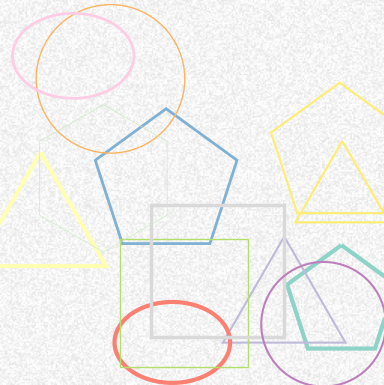[{"shape": "pentagon", "thickness": 3, "radius": 0.74, "center": [0.887, 0.215]}, {"shape": "triangle", "thickness": 3, "radius": 0.98, "center": [0.105, 0.407]}, {"shape": "triangle", "thickness": 1.5, "radius": 0.92, "center": [0.738, 0.202]}, {"shape": "oval", "thickness": 3, "radius": 0.75, "center": [0.448, 0.111]}, {"shape": "pentagon", "thickness": 2, "radius": 0.97, "center": [0.432, 0.524]}, {"shape": "circle", "thickness": 1, "radius": 0.96, "center": [0.287, 0.795]}, {"shape": "square", "thickness": 1, "radius": 0.83, "center": [0.479, 0.212]}, {"shape": "oval", "thickness": 2, "radius": 0.79, "center": [0.19, 0.855]}, {"shape": "square", "thickness": 2.5, "radius": 0.86, "center": [0.565, 0.296]}, {"shape": "circle", "thickness": 1.5, "radius": 0.81, "center": [0.84, 0.158]}, {"shape": "hexagon", "thickness": 0.5, "radius": 0.96, "center": [0.269, 0.537]}, {"shape": "pentagon", "thickness": 1.5, "radius": 0.94, "center": [0.882, 0.598]}, {"shape": "triangle", "thickness": 1.5, "radius": 0.7, "center": [0.889, 0.493]}]